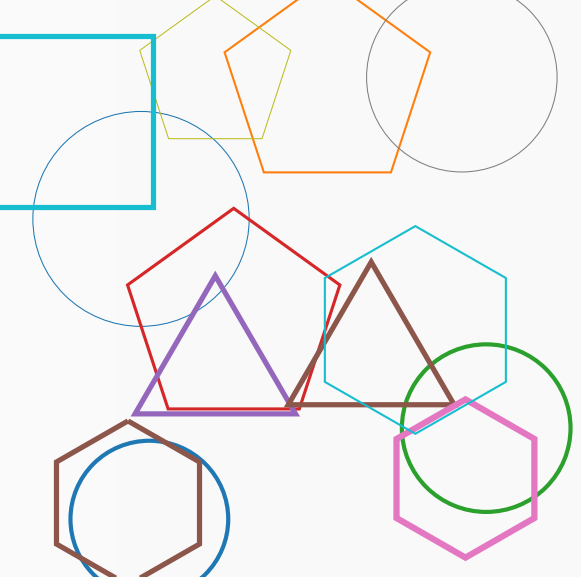[{"shape": "circle", "thickness": 0.5, "radius": 0.93, "center": [0.243, 0.62]}, {"shape": "circle", "thickness": 2, "radius": 0.68, "center": [0.257, 0.1]}, {"shape": "pentagon", "thickness": 1, "radius": 0.93, "center": [0.563, 0.851]}, {"shape": "circle", "thickness": 2, "radius": 0.73, "center": [0.836, 0.258]}, {"shape": "pentagon", "thickness": 1.5, "radius": 0.96, "center": [0.402, 0.446]}, {"shape": "triangle", "thickness": 2.5, "radius": 0.8, "center": [0.37, 0.362]}, {"shape": "triangle", "thickness": 2.5, "radius": 0.82, "center": [0.639, 0.381]}, {"shape": "hexagon", "thickness": 2.5, "radius": 0.71, "center": [0.22, 0.128]}, {"shape": "hexagon", "thickness": 3, "radius": 0.68, "center": [0.801, 0.171]}, {"shape": "circle", "thickness": 0.5, "radius": 0.82, "center": [0.795, 0.865]}, {"shape": "pentagon", "thickness": 0.5, "radius": 0.68, "center": [0.37, 0.87]}, {"shape": "hexagon", "thickness": 1, "radius": 0.9, "center": [0.715, 0.428]}, {"shape": "square", "thickness": 2.5, "radius": 0.74, "center": [0.115, 0.789]}]